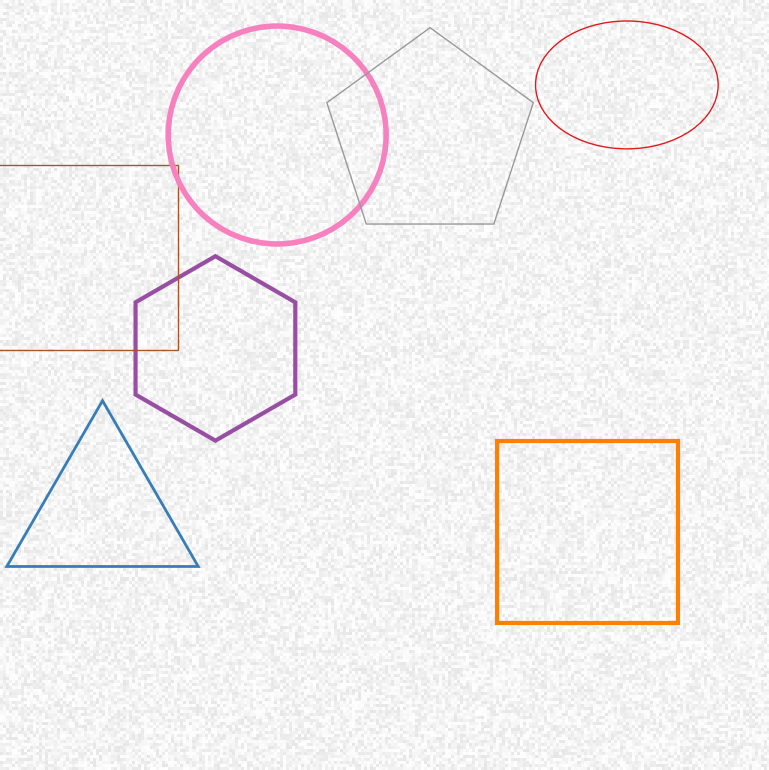[{"shape": "oval", "thickness": 0.5, "radius": 0.59, "center": [0.814, 0.89]}, {"shape": "triangle", "thickness": 1, "radius": 0.72, "center": [0.133, 0.336]}, {"shape": "hexagon", "thickness": 1.5, "radius": 0.6, "center": [0.28, 0.547]}, {"shape": "square", "thickness": 1.5, "radius": 0.59, "center": [0.763, 0.309]}, {"shape": "square", "thickness": 0.5, "radius": 0.6, "center": [0.111, 0.666]}, {"shape": "circle", "thickness": 2, "radius": 0.71, "center": [0.36, 0.825]}, {"shape": "pentagon", "thickness": 0.5, "radius": 0.7, "center": [0.559, 0.823]}]